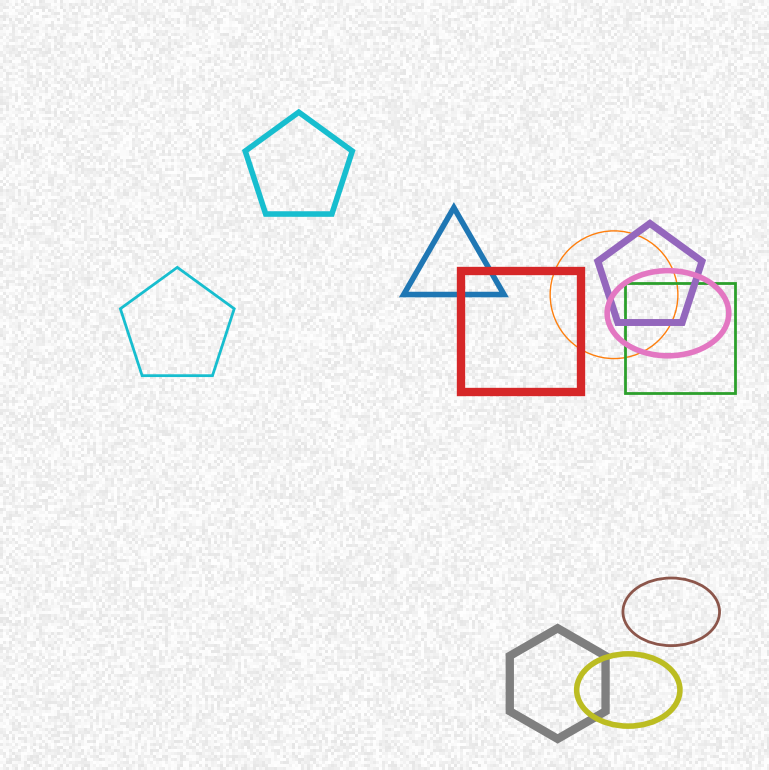[{"shape": "triangle", "thickness": 2, "radius": 0.38, "center": [0.589, 0.655]}, {"shape": "circle", "thickness": 0.5, "radius": 0.41, "center": [0.797, 0.617]}, {"shape": "square", "thickness": 1, "radius": 0.36, "center": [0.883, 0.561]}, {"shape": "square", "thickness": 3, "radius": 0.39, "center": [0.677, 0.57]}, {"shape": "pentagon", "thickness": 2.5, "radius": 0.36, "center": [0.844, 0.639]}, {"shape": "oval", "thickness": 1, "radius": 0.31, "center": [0.872, 0.205]}, {"shape": "oval", "thickness": 2, "radius": 0.39, "center": [0.867, 0.593]}, {"shape": "hexagon", "thickness": 3, "radius": 0.36, "center": [0.724, 0.112]}, {"shape": "oval", "thickness": 2, "radius": 0.34, "center": [0.816, 0.104]}, {"shape": "pentagon", "thickness": 2, "radius": 0.37, "center": [0.388, 0.781]}, {"shape": "pentagon", "thickness": 1, "radius": 0.39, "center": [0.23, 0.575]}]